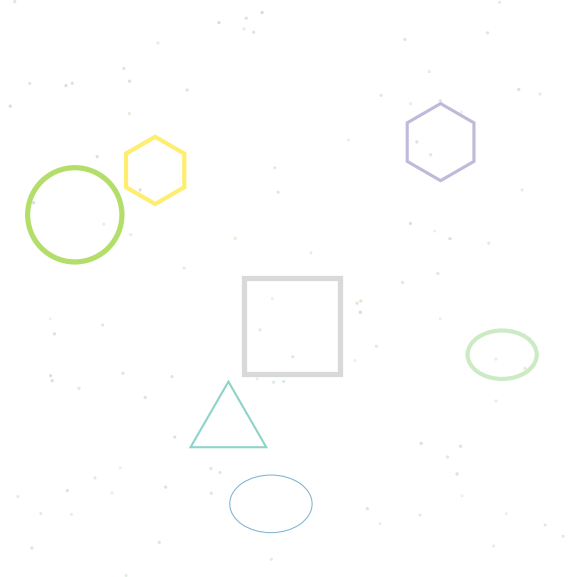[{"shape": "triangle", "thickness": 1, "radius": 0.38, "center": [0.396, 0.263]}, {"shape": "hexagon", "thickness": 1.5, "radius": 0.33, "center": [0.763, 0.753]}, {"shape": "oval", "thickness": 0.5, "radius": 0.36, "center": [0.469, 0.127]}, {"shape": "circle", "thickness": 2.5, "radius": 0.41, "center": [0.129, 0.627]}, {"shape": "square", "thickness": 2.5, "radius": 0.41, "center": [0.505, 0.435]}, {"shape": "oval", "thickness": 2, "radius": 0.3, "center": [0.87, 0.385]}, {"shape": "hexagon", "thickness": 2, "radius": 0.29, "center": [0.269, 0.704]}]